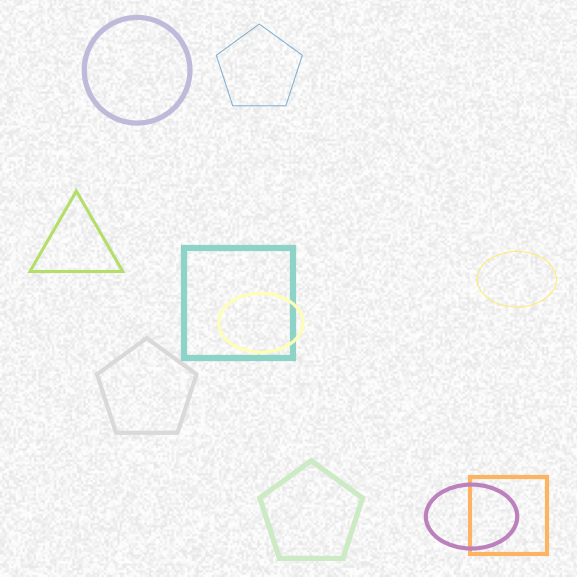[{"shape": "square", "thickness": 3, "radius": 0.47, "center": [0.413, 0.474]}, {"shape": "oval", "thickness": 1.5, "radius": 0.36, "center": [0.452, 0.44]}, {"shape": "circle", "thickness": 2.5, "radius": 0.46, "center": [0.237, 0.878]}, {"shape": "pentagon", "thickness": 0.5, "radius": 0.39, "center": [0.449, 0.879]}, {"shape": "square", "thickness": 2, "radius": 0.33, "center": [0.881, 0.107]}, {"shape": "triangle", "thickness": 1.5, "radius": 0.46, "center": [0.132, 0.575]}, {"shape": "pentagon", "thickness": 2, "radius": 0.45, "center": [0.254, 0.323]}, {"shape": "oval", "thickness": 2, "radius": 0.4, "center": [0.817, 0.105]}, {"shape": "pentagon", "thickness": 2.5, "radius": 0.47, "center": [0.539, 0.108]}, {"shape": "oval", "thickness": 0.5, "radius": 0.34, "center": [0.895, 0.516]}]